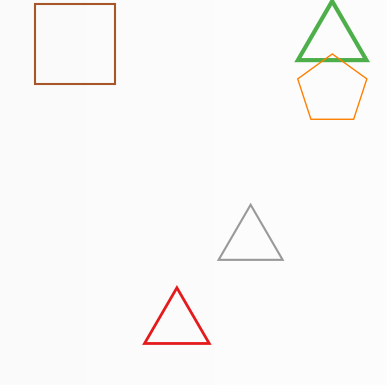[{"shape": "triangle", "thickness": 2, "radius": 0.48, "center": [0.456, 0.156]}, {"shape": "triangle", "thickness": 3, "radius": 0.51, "center": [0.857, 0.895]}, {"shape": "pentagon", "thickness": 1, "radius": 0.47, "center": [0.857, 0.766]}, {"shape": "square", "thickness": 1.5, "radius": 0.52, "center": [0.194, 0.886]}, {"shape": "triangle", "thickness": 1.5, "radius": 0.48, "center": [0.647, 0.373]}]